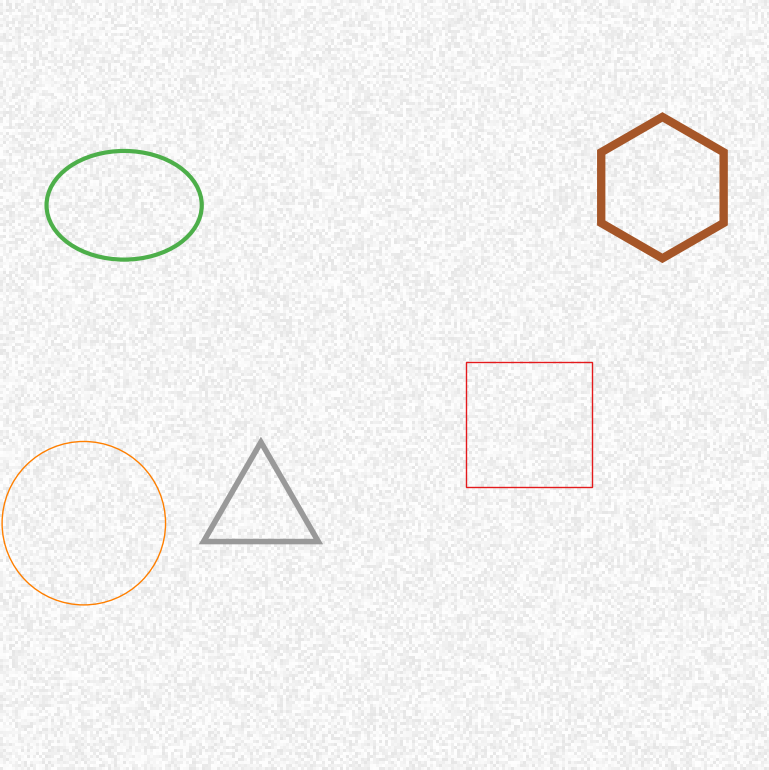[{"shape": "square", "thickness": 0.5, "radius": 0.41, "center": [0.687, 0.449]}, {"shape": "oval", "thickness": 1.5, "radius": 0.5, "center": [0.161, 0.733]}, {"shape": "circle", "thickness": 0.5, "radius": 0.53, "center": [0.109, 0.321]}, {"shape": "hexagon", "thickness": 3, "radius": 0.46, "center": [0.86, 0.756]}, {"shape": "triangle", "thickness": 2, "radius": 0.43, "center": [0.339, 0.34]}]